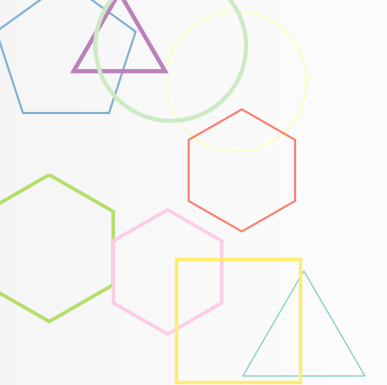[{"shape": "triangle", "thickness": 1, "radius": 0.91, "center": [0.784, 0.114]}, {"shape": "circle", "thickness": 1, "radius": 0.91, "center": [0.609, 0.789]}, {"shape": "hexagon", "thickness": 1.5, "radius": 0.79, "center": [0.624, 0.557]}, {"shape": "pentagon", "thickness": 1.5, "radius": 0.95, "center": [0.17, 0.86]}, {"shape": "hexagon", "thickness": 2.5, "radius": 0.95, "center": [0.127, 0.355]}, {"shape": "hexagon", "thickness": 2.5, "radius": 0.81, "center": [0.432, 0.294]}, {"shape": "triangle", "thickness": 3, "radius": 0.68, "center": [0.308, 0.883]}, {"shape": "circle", "thickness": 3, "radius": 0.97, "center": [0.441, 0.881]}, {"shape": "square", "thickness": 2.5, "radius": 0.8, "center": [0.615, 0.167]}]